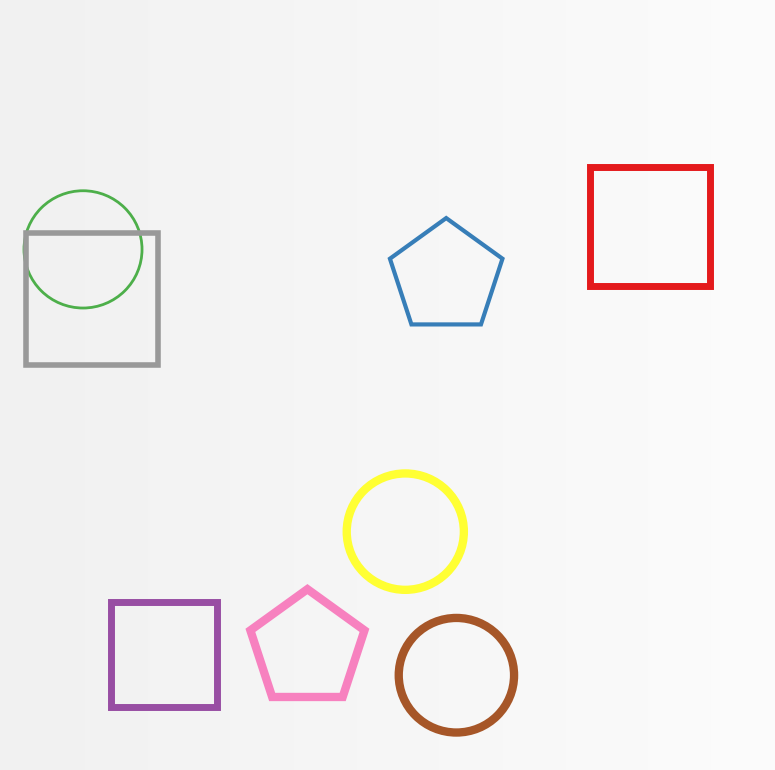[{"shape": "square", "thickness": 2.5, "radius": 0.39, "center": [0.839, 0.706]}, {"shape": "pentagon", "thickness": 1.5, "radius": 0.38, "center": [0.576, 0.64]}, {"shape": "circle", "thickness": 1, "radius": 0.38, "center": [0.107, 0.676]}, {"shape": "square", "thickness": 2.5, "radius": 0.34, "center": [0.212, 0.15]}, {"shape": "circle", "thickness": 3, "radius": 0.38, "center": [0.523, 0.31]}, {"shape": "circle", "thickness": 3, "radius": 0.37, "center": [0.589, 0.123]}, {"shape": "pentagon", "thickness": 3, "radius": 0.39, "center": [0.397, 0.157]}, {"shape": "square", "thickness": 2, "radius": 0.43, "center": [0.119, 0.611]}]